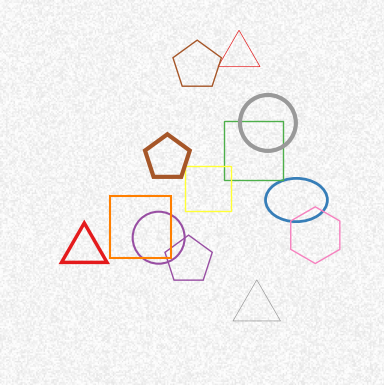[{"shape": "triangle", "thickness": 2.5, "radius": 0.34, "center": [0.219, 0.353]}, {"shape": "triangle", "thickness": 0.5, "radius": 0.32, "center": [0.621, 0.858]}, {"shape": "oval", "thickness": 2, "radius": 0.4, "center": [0.77, 0.48]}, {"shape": "square", "thickness": 1, "radius": 0.38, "center": [0.659, 0.61]}, {"shape": "pentagon", "thickness": 1, "radius": 0.32, "center": [0.49, 0.325]}, {"shape": "circle", "thickness": 1.5, "radius": 0.34, "center": [0.412, 0.383]}, {"shape": "square", "thickness": 1.5, "radius": 0.4, "center": [0.365, 0.41]}, {"shape": "square", "thickness": 1, "radius": 0.29, "center": [0.54, 0.51]}, {"shape": "pentagon", "thickness": 3, "radius": 0.31, "center": [0.435, 0.59]}, {"shape": "pentagon", "thickness": 1, "radius": 0.33, "center": [0.512, 0.83]}, {"shape": "hexagon", "thickness": 1, "radius": 0.37, "center": [0.819, 0.389]}, {"shape": "circle", "thickness": 3, "radius": 0.36, "center": [0.696, 0.681]}, {"shape": "triangle", "thickness": 0.5, "radius": 0.36, "center": [0.667, 0.202]}]